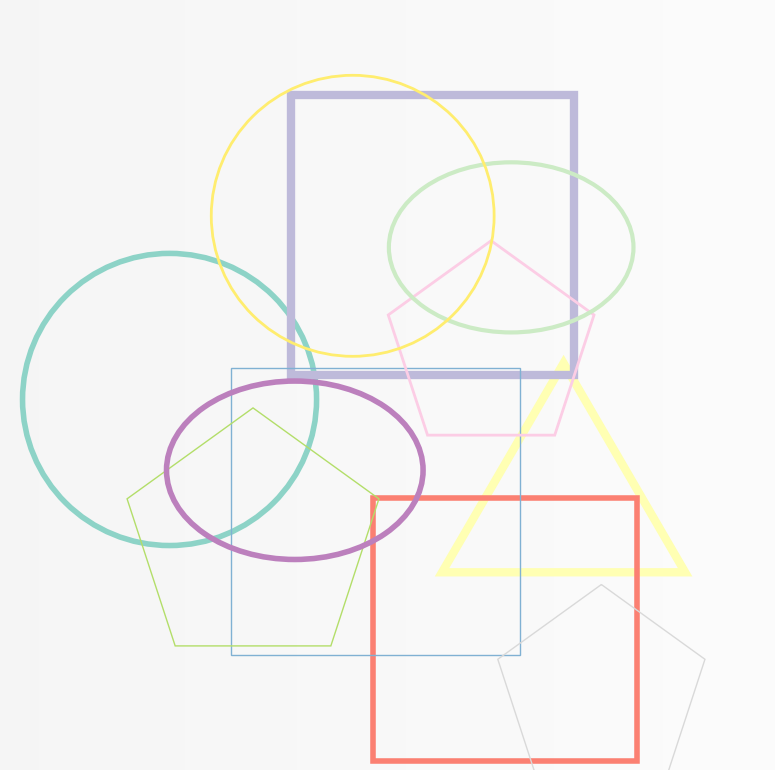[{"shape": "circle", "thickness": 2, "radius": 0.95, "center": [0.219, 0.481]}, {"shape": "triangle", "thickness": 3, "radius": 0.91, "center": [0.727, 0.347]}, {"shape": "square", "thickness": 3, "radius": 0.91, "center": [0.558, 0.695]}, {"shape": "square", "thickness": 2, "radius": 0.85, "center": [0.652, 0.183]}, {"shape": "square", "thickness": 0.5, "radius": 0.93, "center": [0.484, 0.336]}, {"shape": "pentagon", "thickness": 0.5, "radius": 0.85, "center": [0.326, 0.299]}, {"shape": "pentagon", "thickness": 1, "radius": 0.7, "center": [0.634, 0.548]}, {"shape": "pentagon", "thickness": 0.5, "radius": 0.7, "center": [0.776, 0.1]}, {"shape": "oval", "thickness": 2, "radius": 0.83, "center": [0.38, 0.389]}, {"shape": "oval", "thickness": 1.5, "radius": 0.79, "center": [0.66, 0.679]}, {"shape": "circle", "thickness": 1, "radius": 0.91, "center": [0.455, 0.72]}]